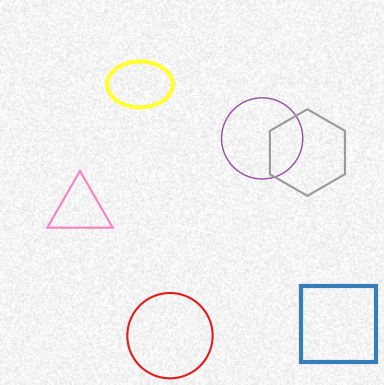[{"shape": "circle", "thickness": 1.5, "radius": 0.55, "center": [0.442, 0.128]}, {"shape": "square", "thickness": 3, "radius": 0.49, "center": [0.88, 0.158]}, {"shape": "circle", "thickness": 1, "radius": 0.53, "center": [0.681, 0.641]}, {"shape": "oval", "thickness": 3, "radius": 0.43, "center": [0.364, 0.781]}, {"shape": "triangle", "thickness": 1.5, "radius": 0.49, "center": [0.208, 0.458]}, {"shape": "hexagon", "thickness": 1.5, "radius": 0.56, "center": [0.798, 0.604]}]